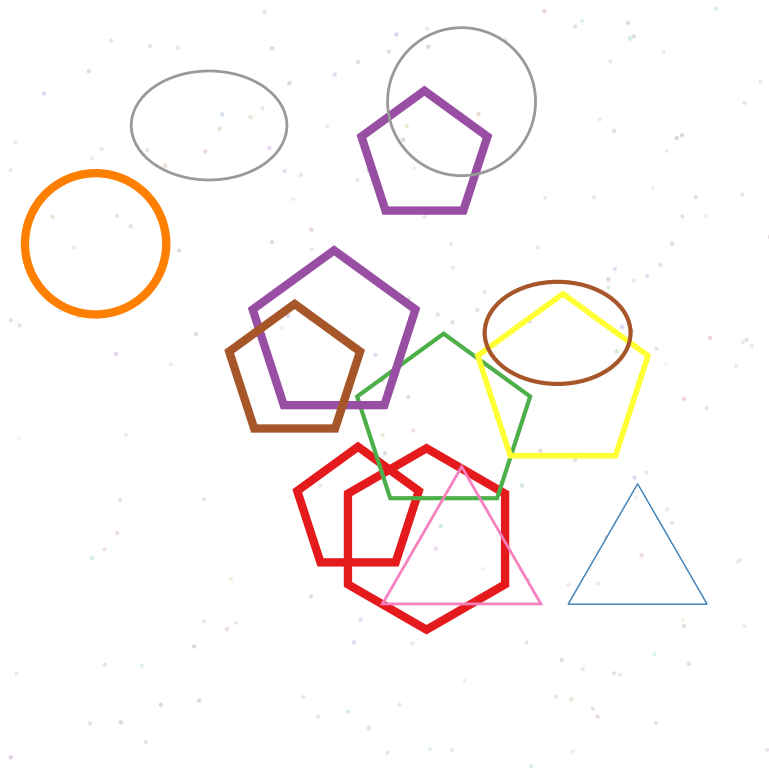[{"shape": "pentagon", "thickness": 3, "radius": 0.42, "center": [0.465, 0.337]}, {"shape": "hexagon", "thickness": 3, "radius": 0.59, "center": [0.554, 0.3]}, {"shape": "triangle", "thickness": 0.5, "radius": 0.52, "center": [0.828, 0.267]}, {"shape": "pentagon", "thickness": 1.5, "radius": 0.59, "center": [0.576, 0.449]}, {"shape": "pentagon", "thickness": 3, "radius": 0.43, "center": [0.551, 0.796]}, {"shape": "pentagon", "thickness": 3, "radius": 0.56, "center": [0.434, 0.564]}, {"shape": "circle", "thickness": 3, "radius": 0.46, "center": [0.124, 0.683]}, {"shape": "pentagon", "thickness": 2, "radius": 0.58, "center": [0.731, 0.502]}, {"shape": "pentagon", "thickness": 3, "radius": 0.45, "center": [0.383, 0.516]}, {"shape": "oval", "thickness": 1.5, "radius": 0.47, "center": [0.724, 0.568]}, {"shape": "triangle", "thickness": 1, "radius": 0.59, "center": [0.6, 0.275]}, {"shape": "oval", "thickness": 1, "radius": 0.51, "center": [0.272, 0.837]}, {"shape": "circle", "thickness": 1, "radius": 0.48, "center": [0.599, 0.868]}]